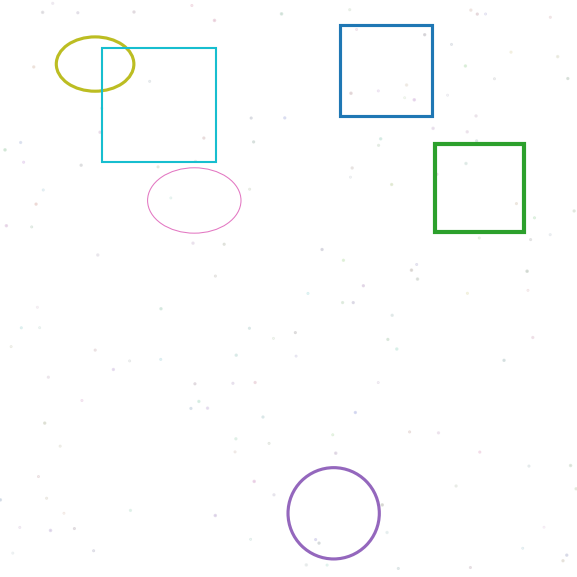[{"shape": "square", "thickness": 1.5, "radius": 0.4, "center": [0.669, 0.877]}, {"shape": "square", "thickness": 2, "radius": 0.38, "center": [0.83, 0.674]}, {"shape": "circle", "thickness": 1.5, "radius": 0.4, "center": [0.578, 0.11]}, {"shape": "oval", "thickness": 0.5, "radius": 0.4, "center": [0.336, 0.652]}, {"shape": "oval", "thickness": 1.5, "radius": 0.34, "center": [0.165, 0.888]}, {"shape": "square", "thickness": 1, "radius": 0.5, "center": [0.275, 0.818]}]